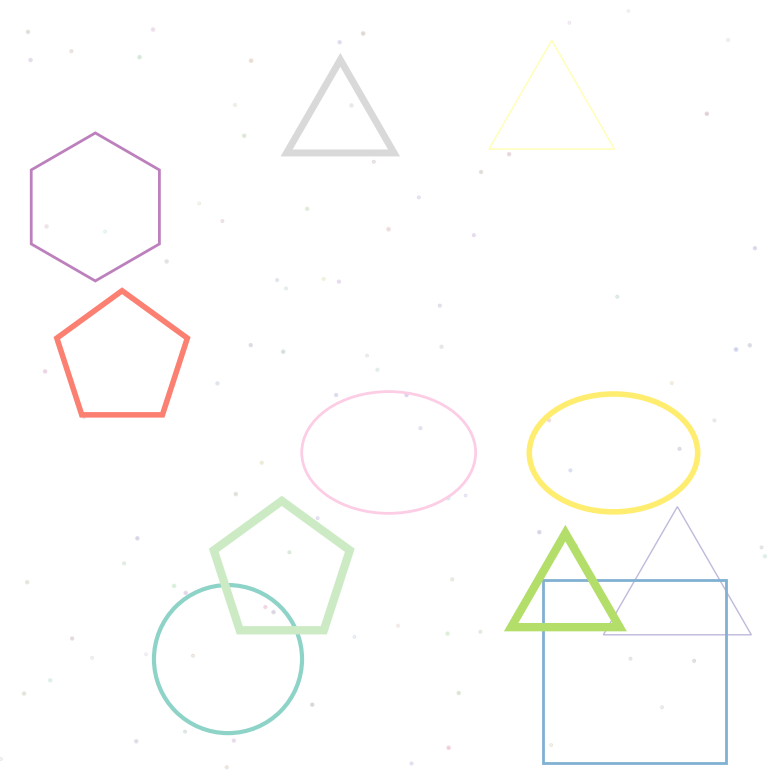[{"shape": "circle", "thickness": 1.5, "radius": 0.48, "center": [0.296, 0.144]}, {"shape": "triangle", "thickness": 0.5, "radius": 0.47, "center": [0.717, 0.853]}, {"shape": "triangle", "thickness": 0.5, "radius": 0.55, "center": [0.88, 0.231]}, {"shape": "pentagon", "thickness": 2, "radius": 0.45, "center": [0.159, 0.533]}, {"shape": "square", "thickness": 1, "radius": 0.59, "center": [0.824, 0.128]}, {"shape": "triangle", "thickness": 3, "radius": 0.41, "center": [0.734, 0.226]}, {"shape": "oval", "thickness": 1, "radius": 0.56, "center": [0.505, 0.412]}, {"shape": "triangle", "thickness": 2.5, "radius": 0.4, "center": [0.442, 0.842]}, {"shape": "hexagon", "thickness": 1, "radius": 0.48, "center": [0.124, 0.731]}, {"shape": "pentagon", "thickness": 3, "radius": 0.46, "center": [0.366, 0.257]}, {"shape": "oval", "thickness": 2, "radius": 0.55, "center": [0.797, 0.412]}]